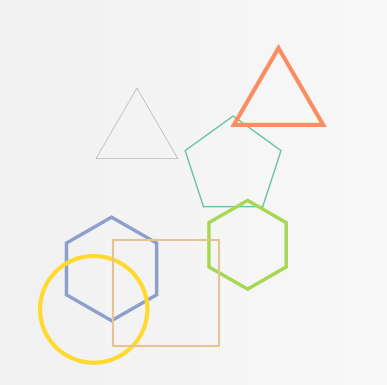[{"shape": "pentagon", "thickness": 1, "radius": 0.65, "center": [0.602, 0.569]}, {"shape": "triangle", "thickness": 3, "radius": 0.67, "center": [0.719, 0.742]}, {"shape": "hexagon", "thickness": 2.5, "radius": 0.67, "center": [0.288, 0.301]}, {"shape": "hexagon", "thickness": 2.5, "radius": 0.58, "center": [0.639, 0.364]}, {"shape": "circle", "thickness": 3, "radius": 0.69, "center": [0.242, 0.197]}, {"shape": "square", "thickness": 1.5, "radius": 0.68, "center": [0.429, 0.239]}, {"shape": "triangle", "thickness": 0.5, "radius": 0.61, "center": [0.353, 0.649]}]